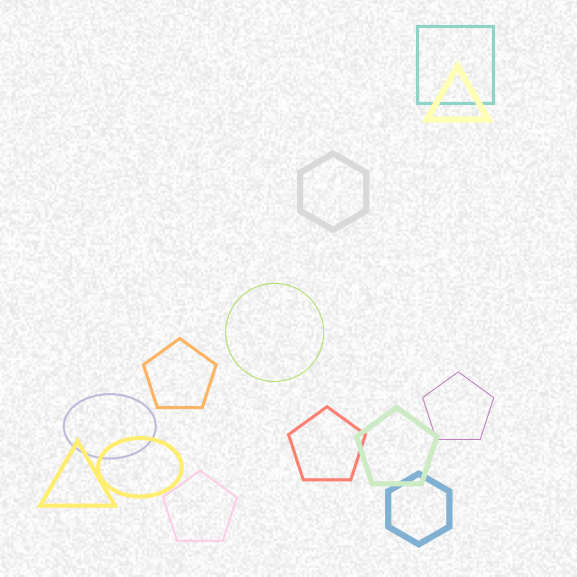[{"shape": "square", "thickness": 1.5, "radius": 0.33, "center": [0.788, 0.887]}, {"shape": "triangle", "thickness": 3, "radius": 0.31, "center": [0.793, 0.823]}, {"shape": "oval", "thickness": 1, "radius": 0.4, "center": [0.19, 0.261]}, {"shape": "pentagon", "thickness": 1.5, "radius": 0.35, "center": [0.566, 0.225]}, {"shape": "hexagon", "thickness": 3, "radius": 0.31, "center": [0.725, 0.118]}, {"shape": "pentagon", "thickness": 1.5, "radius": 0.33, "center": [0.311, 0.347]}, {"shape": "circle", "thickness": 0.5, "radius": 0.42, "center": [0.476, 0.424]}, {"shape": "pentagon", "thickness": 1, "radius": 0.34, "center": [0.346, 0.117]}, {"shape": "hexagon", "thickness": 3, "radius": 0.33, "center": [0.577, 0.667]}, {"shape": "pentagon", "thickness": 0.5, "radius": 0.32, "center": [0.793, 0.291]}, {"shape": "pentagon", "thickness": 2.5, "radius": 0.37, "center": [0.687, 0.221]}, {"shape": "oval", "thickness": 2, "radius": 0.36, "center": [0.242, 0.19]}, {"shape": "triangle", "thickness": 2, "radius": 0.37, "center": [0.134, 0.161]}]